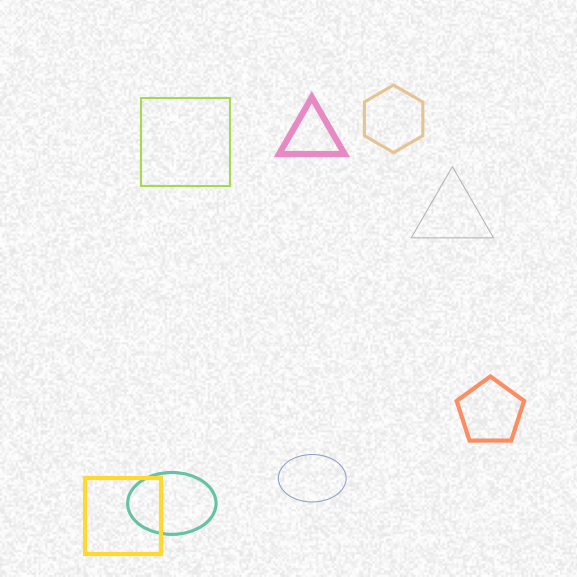[{"shape": "oval", "thickness": 1.5, "radius": 0.38, "center": [0.298, 0.127]}, {"shape": "pentagon", "thickness": 2, "radius": 0.31, "center": [0.849, 0.286]}, {"shape": "oval", "thickness": 0.5, "radius": 0.29, "center": [0.541, 0.171]}, {"shape": "triangle", "thickness": 3, "radius": 0.33, "center": [0.54, 0.765]}, {"shape": "square", "thickness": 1, "radius": 0.38, "center": [0.321, 0.753]}, {"shape": "square", "thickness": 2, "radius": 0.33, "center": [0.213, 0.105]}, {"shape": "hexagon", "thickness": 1.5, "radius": 0.29, "center": [0.682, 0.793]}, {"shape": "triangle", "thickness": 0.5, "radius": 0.41, "center": [0.783, 0.628]}]